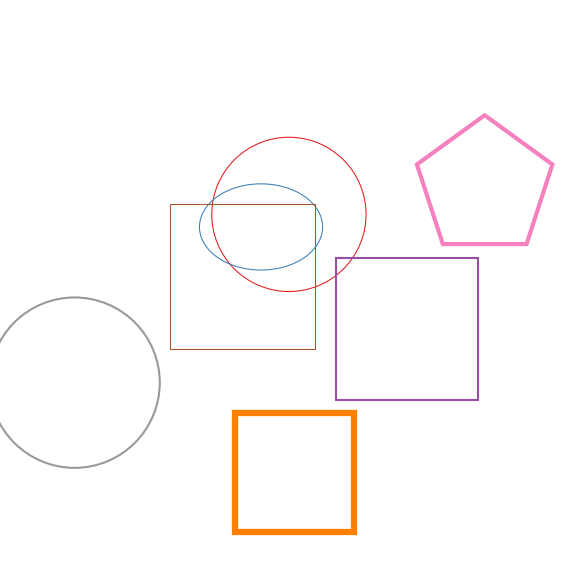[{"shape": "circle", "thickness": 0.5, "radius": 0.67, "center": [0.5, 0.628]}, {"shape": "oval", "thickness": 0.5, "radius": 0.53, "center": [0.452, 0.606]}, {"shape": "square", "thickness": 1, "radius": 0.62, "center": [0.705, 0.429]}, {"shape": "square", "thickness": 3, "radius": 0.51, "center": [0.51, 0.181]}, {"shape": "square", "thickness": 0.5, "radius": 0.63, "center": [0.42, 0.521]}, {"shape": "pentagon", "thickness": 2, "radius": 0.62, "center": [0.839, 0.676]}, {"shape": "circle", "thickness": 1, "radius": 0.74, "center": [0.129, 0.337]}]